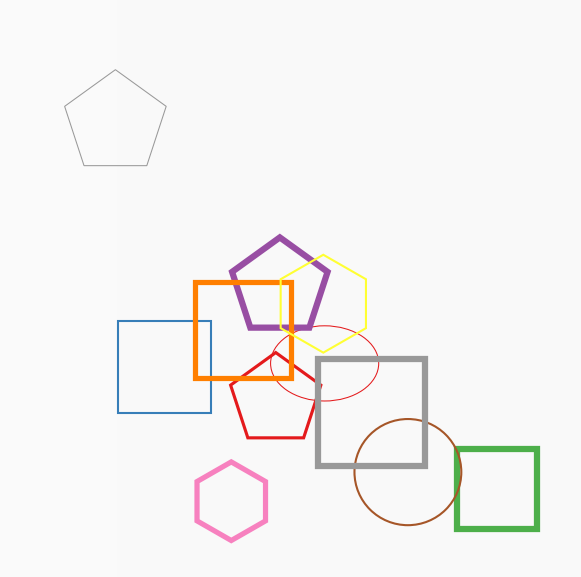[{"shape": "pentagon", "thickness": 1.5, "radius": 0.41, "center": [0.474, 0.307]}, {"shape": "oval", "thickness": 0.5, "radius": 0.47, "center": [0.559, 0.37]}, {"shape": "square", "thickness": 1, "radius": 0.4, "center": [0.283, 0.364]}, {"shape": "square", "thickness": 3, "radius": 0.34, "center": [0.855, 0.153]}, {"shape": "pentagon", "thickness": 3, "radius": 0.43, "center": [0.481, 0.502]}, {"shape": "square", "thickness": 2.5, "radius": 0.41, "center": [0.418, 0.428]}, {"shape": "hexagon", "thickness": 1, "radius": 0.42, "center": [0.556, 0.473]}, {"shape": "circle", "thickness": 1, "radius": 0.46, "center": [0.702, 0.182]}, {"shape": "hexagon", "thickness": 2.5, "radius": 0.34, "center": [0.398, 0.131]}, {"shape": "square", "thickness": 3, "radius": 0.46, "center": [0.639, 0.285]}, {"shape": "pentagon", "thickness": 0.5, "radius": 0.46, "center": [0.199, 0.787]}]